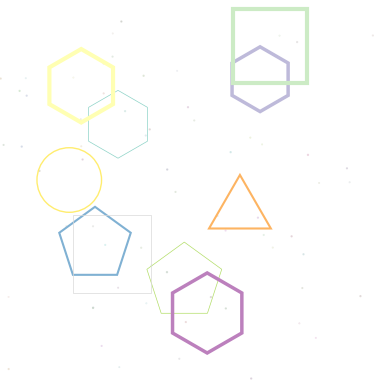[{"shape": "hexagon", "thickness": 0.5, "radius": 0.44, "center": [0.307, 0.677]}, {"shape": "hexagon", "thickness": 3, "radius": 0.48, "center": [0.211, 0.777]}, {"shape": "hexagon", "thickness": 2.5, "radius": 0.42, "center": [0.676, 0.794]}, {"shape": "pentagon", "thickness": 1.5, "radius": 0.49, "center": [0.247, 0.365]}, {"shape": "triangle", "thickness": 1.5, "radius": 0.46, "center": [0.623, 0.453]}, {"shape": "pentagon", "thickness": 0.5, "radius": 0.51, "center": [0.479, 0.269]}, {"shape": "square", "thickness": 0.5, "radius": 0.51, "center": [0.292, 0.34]}, {"shape": "hexagon", "thickness": 2.5, "radius": 0.52, "center": [0.538, 0.187]}, {"shape": "square", "thickness": 3, "radius": 0.48, "center": [0.701, 0.88]}, {"shape": "circle", "thickness": 1, "radius": 0.42, "center": [0.18, 0.532]}]